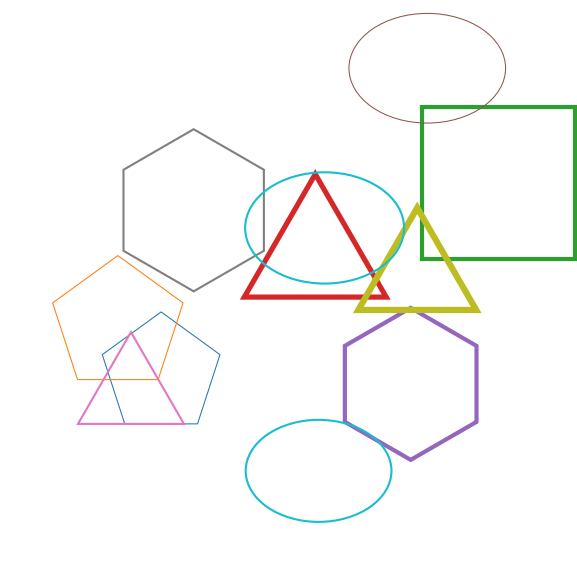[{"shape": "pentagon", "thickness": 0.5, "radius": 0.54, "center": [0.279, 0.352]}, {"shape": "pentagon", "thickness": 0.5, "radius": 0.59, "center": [0.204, 0.438]}, {"shape": "square", "thickness": 2, "radius": 0.66, "center": [0.863, 0.683]}, {"shape": "triangle", "thickness": 2.5, "radius": 0.71, "center": [0.546, 0.556]}, {"shape": "hexagon", "thickness": 2, "radius": 0.66, "center": [0.711, 0.334]}, {"shape": "oval", "thickness": 0.5, "radius": 0.68, "center": [0.74, 0.881]}, {"shape": "triangle", "thickness": 1, "radius": 0.53, "center": [0.227, 0.318]}, {"shape": "hexagon", "thickness": 1, "radius": 0.7, "center": [0.335, 0.635]}, {"shape": "triangle", "thickness": 3, "radius": 0.59, "center": [0.722, 0.521]}, {"shape": "oval", "thickness": 1, "radius": 0.63, "center": [0.552, 0.184]}, {"shape": "oval", "thickness": 1, "radius": 0.69, "center": [0.562, 0.604]}]